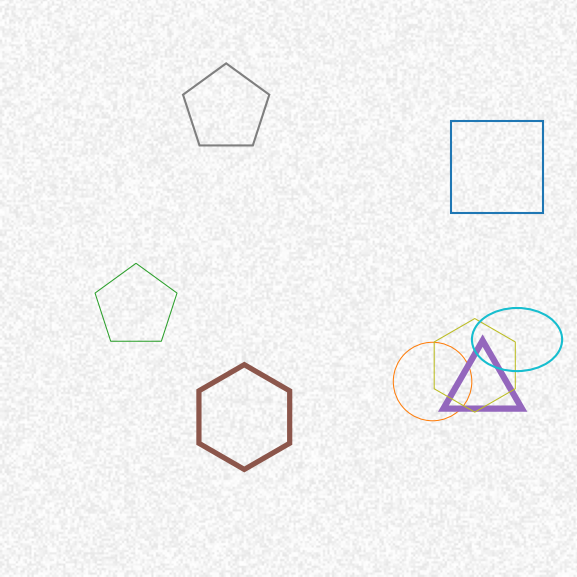[{"shape": "square", "thickness": 1, "radius": 0.4, "center": [0.861, 0.709]}, {"shape": "circle", "thickness": 0.5, "radius": 0.34, "center": [0.749, 0.338]}, {"shape": "pentagon", "thickness": 0.5, "radius": 0.37, "center": [0.236, 0.469]}, {"shape": "triangle", "thickness": 3, "radius": 0.39, "center": [0.836, 0.331]}, {"shape": "hexagon", "thickness": 2.5, "radius": 0.45, "center": [0.423, 0.277]}, {"shape": "pentagon", "thickness": 1, "radius": 0.39, "center": [0.392, 0.811]}, {"shape": "hexagon", "thickness": 0.5, "radius": 0.41, "center": [0.822, 0.366]}, {"shape": "oval", "thickness": 1, "radius": 0.39, "center": [0.895, 0.411]}]